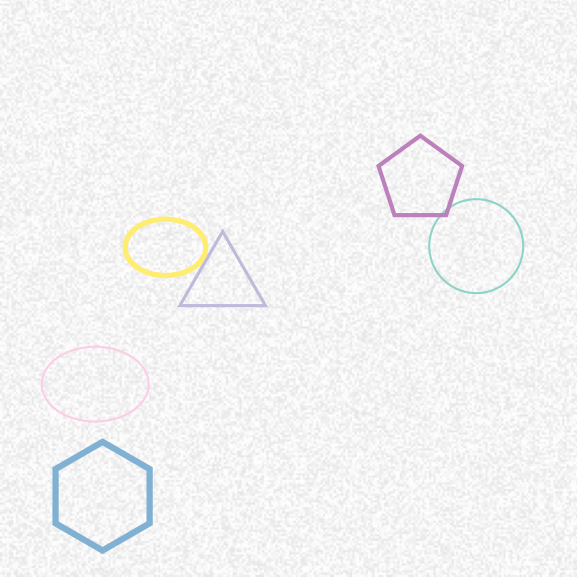[{"shape": "circle", "thickness": 1, "radius": 0.41, "center": [0.825, 0.573]}, {"shape": "triangle", "thickness": 1.5, "radius": 0.43, "center": [0.386, 0.513]}, {"shape": "hexagon", "thickness": 3, "radius": 0.47, "center": [0.178, 0.14]}, {"shape": "oval", "thickness": 1, "radius": 0.46, "center": [0.165, 0.334]}, {"shape": "pentagon", "thickness": 2, "radius": 0.38, "center": [0.728, 0.688]}, {"shape": "oval", "thickness": 2.5, "radius": 0.35, "center": [0.286, 0.571]}]